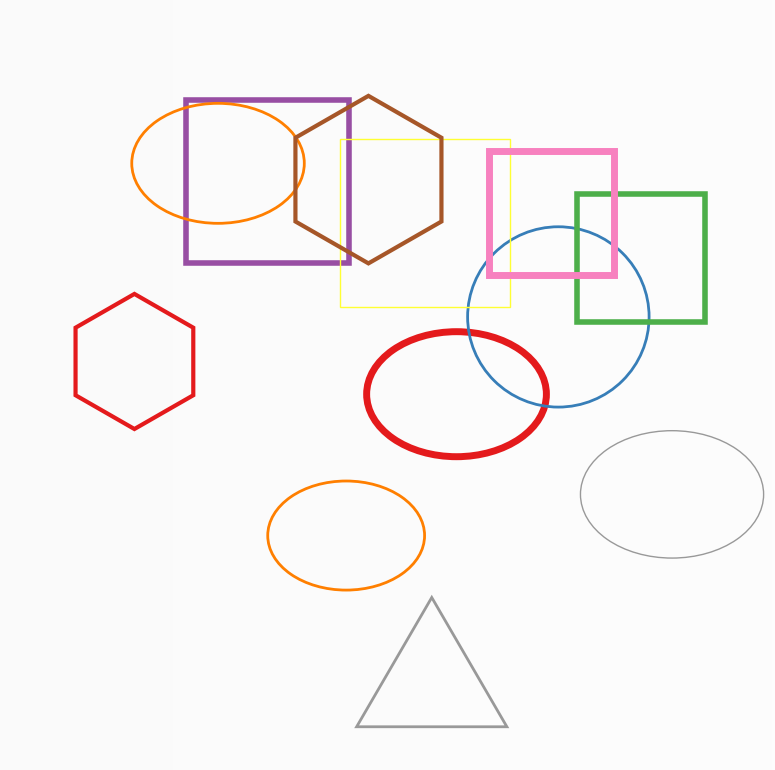[{"shape": "oval", "thickness": 2.5, "radius": 0.58, "center": [0.589, 0.488]}, {"shape": "hexagon", "thickness": 1.5, "radius": 0.44, "center": [0.173, 0.531]}, {"shape": "circle", "thickness": 1, "radius": 0.59, "center": [0.72, 0.588]}, {"shape": "square", "thickness": 2, "radius": 0.41, "center": [0.827, 0.665]}, {"shape": "square", "thickness": 2, "radius": 0.53, "center": [0.345, 0.764]}, {"shape": "oval", "thickness": 1, "radius": 0.51, "center": [0.447, 0.304]}, {"shape": "oval", "thickness": 1, "radius": 0.56, "center": [0.281, 0.788]}, {"shape": "square", "thickness": 0.5, "radius": 0.55, "center": [0.548, 0.71]}, {"shape": "hexagon", "thickness": 1.5, "radius": 0.54, "center": [0.475, 0.767]}, {"shape": "square", "thickness": 2.5, "radius": 0.4, "center": [0.712, 0.723]}, {"shape": "oval", "thickness": 0.5, "radius": 0.59, "center": [0.867, 0.358]}, {"shape": "triangle", "thickness": 1, "radius": 0.56, "center": [0.557, 0.112]}]